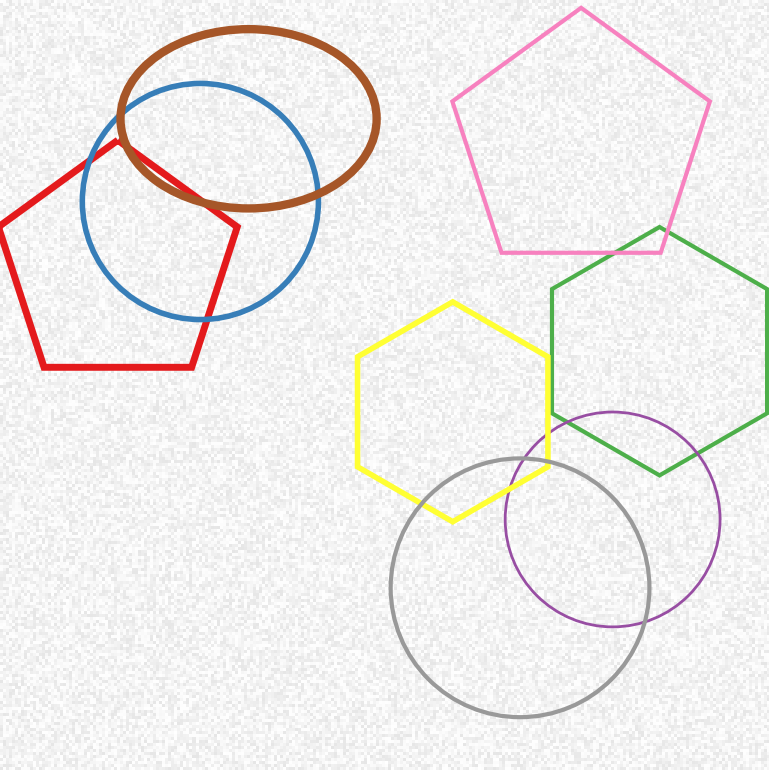[{"shape": "pentagon", "thickness": 2.5, "radius": 0.82, "center": [0.153, 0.655]}, {"shape": "circle", "thickness": 2, "radius": 0.77, "center": [0.26, 0.738]}, {"shape": "hexagon", "thickness": 1.5, "radius": 0.81, "center": [0.857, 0.544]}, {"shape": "circle", "thickness": 1, "radius": 0.7, "center": [0.796, 0.325]}, {"shape": "hexagon", "thickness": 2, "radius": 0.71, "center": [0.588, 0.465]}, {"shape": "oval", "thickness": 3, "radius": 0.83, "center": [0.323, 0.846]}, {"shape": "pentagon", "thickness": 1.5, "radius": 0.88, "center": [0.755, 0.814]}, {"shape": "circle", "thickness": 1.5, "radius": 0.84, "center": [0.675, 0.237]}]